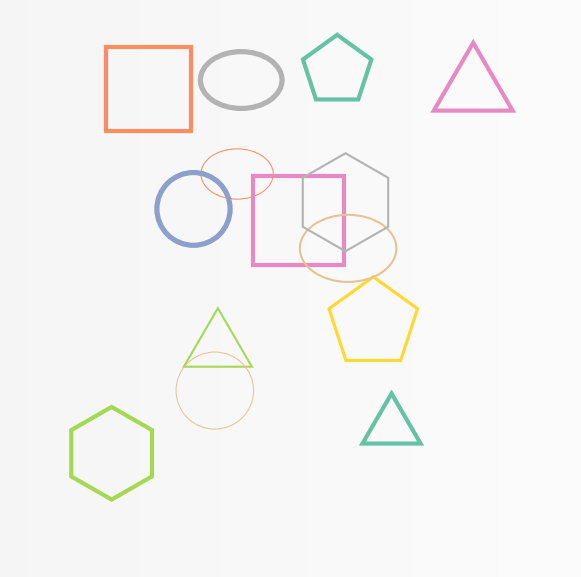[{"shape": "pentagon", "thickness": 2, "radius": 0.31, "center": [0.58, 0.877]}, {"shape": "triangle", "thickness": 2, "radius": 0.29, "center": [0.674, 0.26]}, {"shape": "oval", "thickness": 0.5, "radius": 0.31, "center": [0.408, 0.698]}, {"shape": "square", "thickness": 2, "radius": 0.37, "center": [0.256, 0.845]}, {"shape": "circle", "thickness": 2.5, "radius": 0.31, "center": [0.333, 0.637]}, {"shape": "square", "thickness": 2, "radius": 0.39, "center": [0.513, 0.617]}, {"shape": "triangle", "thickness": 2, "radius": 0.39, "center": [0.814, 0.847]}, {"shape": "triangle", "thickness": 1, "radius": 0.34, "center": [0.375, 0.398]}, {"shape": "hexagon", "thickness": 2, "radius": 0.4, "center": [0.192, 0.214]}, {"shape": "pentagon", "thickness": 1.5, "radius": 0.4, "center": [0.642, 0.44]}, {"shape": "oval", "thickness": 1, "radius": 0.42, "center": [0.599, 0.569]}, {"shape": "circle", "thickness": 0.5, "radius": 0.33, "center": [0.37, 0.323]}, {"shape": "oval", "thickness": 2.5, "radius": 0.35, "center": [0.415, 0.861]}, {"shape": "hexagon", "thickness": 1, "radius": 0.42, "center": [0.594, 0.649]}]